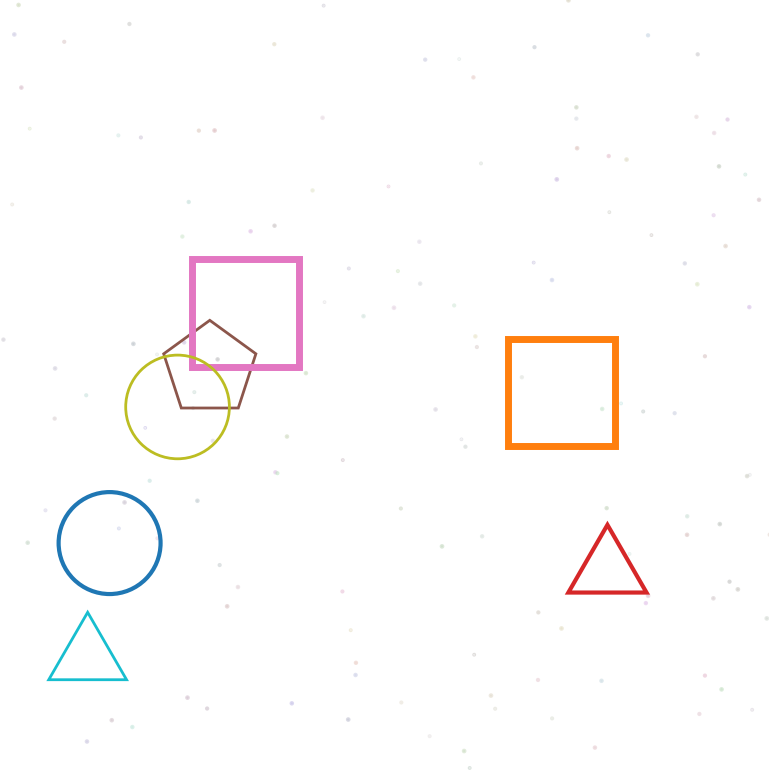[{"shape": "circle", "thickness": 1.5, "radius": 0.33, "center": [0.142, 0.295]}, {"shape": "square", "thickness": 2.5, "radius": 0.35, "center": [0.729, 0.49]}, {"shape": "triangle", "thickness": 1.5, "radius": 0.29, "center": [0.789, 0.26]}, {"shape": "pentagon", "thickness": 1, "radius": 0.31, "center": [0.272, 0.521]}, {"shape": "square", "thickness": 2.5, "radius": 0.35, "center": [0.319, 0.593]}, {"shape": "circle", "thickness": 1, "radius": 0.34, "center": [0.231, 0.471]}, {"shape": "triangle", "thickness": 1, "radius": 0.29, "center": [0.114, 0.146]}]